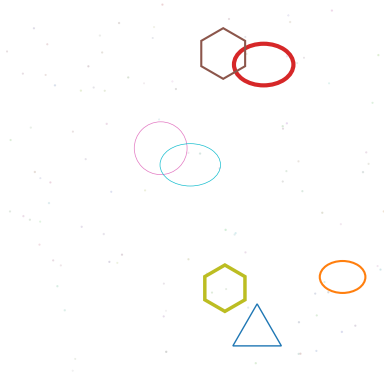[{"shape": "triangle", "thickness": 1, "radius": 0.36, "center": [0.668, 0.138]}, {"shape": "oval", "thickness": 1.5, "radius": 0.3, "center": [0.89, 0.281]}, {"shape": "oval", "thickness": 3, "radius": 0.39, "center": [0.685, 0.832]}, {"shape": "hexagon", "thickness": 1.5, "radius": 0.33, "center": [0.58, 0.861]}, {"shape": "circle", "thickness": 0.5, "radius": 0.34, "center": [0.417, 0.615]}, {"shape": "hexagon", "thickness": 2.5, "radius": 0.3, "center": [0.584, 0.251]}, {"shape": "oval", "thickness": 0.5, "radius": 0.39, "center": [0.494, 0.572]}]